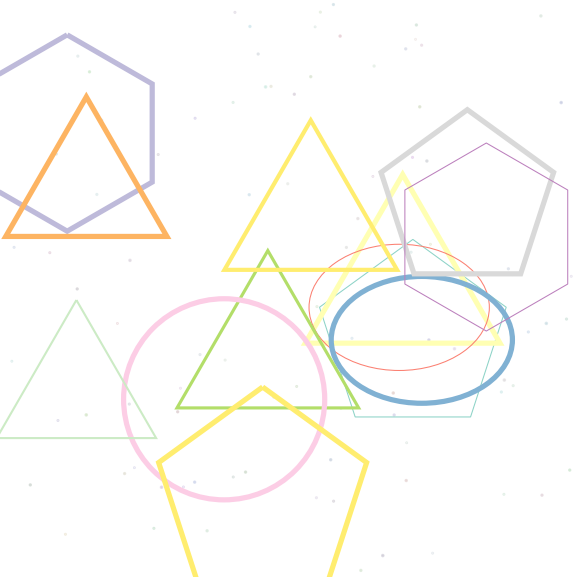[{"shape": "pentagon", "thickness": 0.5, "radius": 0.85, "center": [0.715, 0.415]}, {"shape": "triangle", "thickness": 2.5, "radius": 0.97, "center": [0.697, 0.502]}, {"shape": "hexagon", "thickness": 2.5, "radius": 0.85, "center": [0.116, 0.769]}, {"shape": "oval", "thickness": 0.5, "radius": 0.78, "center": [0.691, 0.467]}, {"shape": "oval", "thickness": 2.5, "radius": 0.78, "center": [0.73, 0.411]}, {"shape": "triangle", "thickness": 2.5, "radius": 0.81, "center": [0.149, 0.67]}, {"shape": "triangle", "thickness": 1.5, "radius": 0.91, "center": [0.464, 0.384]}, {"shape": "circle", "thickness": 2.5, "radius": 0.87, "center": [0.388, 0.308]}, {"shape": "pentagon", "thickness": 2.5, "radius": 0.79, "center": [0.809, 0.652]}, {"shape": "hexagon", "thickness": 0.5, "radius": 0.81, "center": [0.842, 0.589]}, {"shape": "triangle", "thickness": 1, "radius": 0.8, "center": [0.132, 0.32]}, {"shape": "pentagon", "thickness": 2.5, "radius": 0.95, "center": [0.455, 0.14]}, {"shape": "triangle", "thickness": 2, "radius": 0.86, "center": [0.538, 0.618]}]